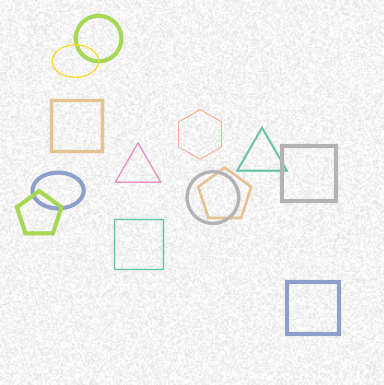[{"shape": "triangle", "thickness": 1.5, "radius": 0.37, "center": [0.681, 0.594]}, {"shape": "square", "thickness": 1, "radius": 0.32, "center": [0.36, 0.366]}, {"shape": "hexagon", "thickness": 0.5, "radius": 0.32, "center": [0.52, 0.651]}, {"shape": "square", "thickness": 3, "radius": 0.34, "center": [0.813, 0.201]}, {"shape": "oval", "thickness": 3, "radius": 0.33, "center": [0.151, 0.505]}, {"shape": "triangle", "thickness": 1, "radius": 0.34, "center": [0.358, 0.561]}, {"shape": "pentagon", "thickness": 3, "radius": 0.3, "center": [0.102, 0.443]}, {"shape": "circle", "thickness": 3, "radius": 0.3, "center": [0.256, 0.9]}, {"shape": "oval", "thickness": 1, "radius": 0.3, "center": [0.196, 0.841]}, {"shape": "square", "thickness": 2.5, "radius": 0.33, "center": [0.198, 0.675]}, {"shape": "pentagon", "thickness": 2, "radius": 0.36, "center": [0.584, 0.492]}, {"shape": "square", "thickness": 3, "radius": 0.35, "center": [0.803, 0.549]}, {"shape": "circle", "thickness": 2.5, "radius": 0.34, "center": [0.553, 0.487]}]